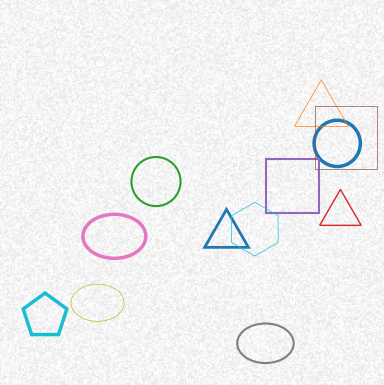[{"shape": "triangle", "thickness": 2, "radius": 0.33, "center": [0.588, 0.39]}, {"shape": "circle", "thickness": 2.5, "radius": 0.3, "center": [0.876, 0.628]}, {"shape": "triangle", "thickness": 0.5, "radius": 0.4, "center": [0.835, 0.712]}, {"shape": "circle", "thickness": 1.5, "radius": 0.32, "center": [0.405, 0.528]}, {"shape": "triangle", "thickness": 1, "radius": 0.31, "center": [0.884, 0.446]}, {"shape": "square", "thickness": 1.5, "radius": 0.35, "center": [0.76, 0.516]}, {"shape": "square", "thickness": 0.5, "radius": 0.41, "center": [0.899, 0.642]}, {"shape": "oval", "thickness": 2.5, "radius": 0.41, "center": [0.297, 0.386]}, {"shape": "oval", "thickness": 1.5, "radius": 0.37, "center": [0.689, 0.108]}, {"shape": "oval", "thickness": 0.5, "radius": 0.34, "center": [0.253, 0.214]}, {"shape": "pentagon", "thickness": 2.5, "radius": 0.3, "center": [0.117, 0.179]}, {"shape": "hexagon", "thickness": 0.5, "radius": 0.35, "center": [0.662, 0.405]}]